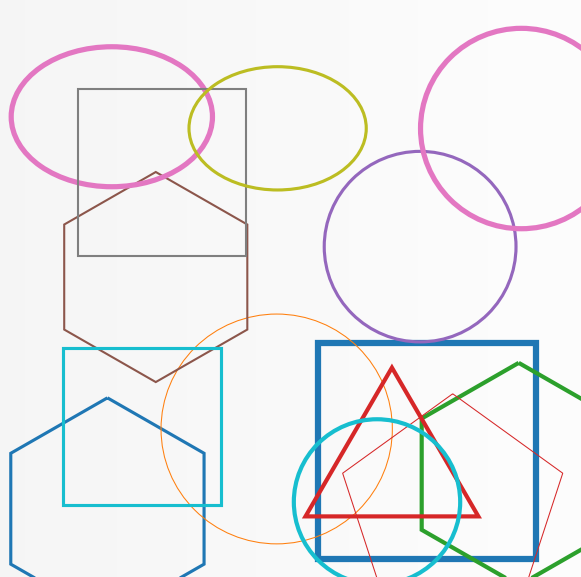[{"shape": "square", "thickness": 3, "radius": 0.93, "center": [0.735, 0.218]}, {"shape": "hexagon", "thickness": 1.5, "radius": 0.96, "center": [0.185, 0.118]}, {"shape": "circle", "thickness": 0.5, "radius": 0.99, "center": [0.476, 0.256]}, {"shape": "hexagon", "thickness": 2, "radius": 0.96, "center": [0.892, 0.178]}, {"shape": "triangle", "thickness": 2, "radius": 0.86, "center": [0.674, 0.191]}, {"shape": "pentagon", "thickness": 0.5, "radius": 1.0, "center": [0.779, 0.118]}, {"shape": "circle", "thickness": 1.5, "radius": 0.82, "center": [0.723, 0.572]}, {"shape": "hexagon", "thickness": 1, "radius": 0.91, "center": [0.268, 0.519]}, {"shape": "oval", "thickness": 2.5, "radius": 0.87, "center": [0.192, 0.797]}, {"shape": "circle", "thickness": 2.5, "radius": 0.87, "center": [0.897, 0.777]}, {"shape": "square", "thickness": 1, "radius": 0.72, "center": [0.279, 0.7]}, {"shape": "oval", "thickness": 1.5, "radius": 0.76, "center": [0.478, 0.777]}, {"shape": "square", "thickness": 1.5, "radius": 0.68, "center": [0.244, 0.261]}, {"shape": "circle", "thickness": 2, "radius": 0.72, "center": [0.649, 0.13]}]